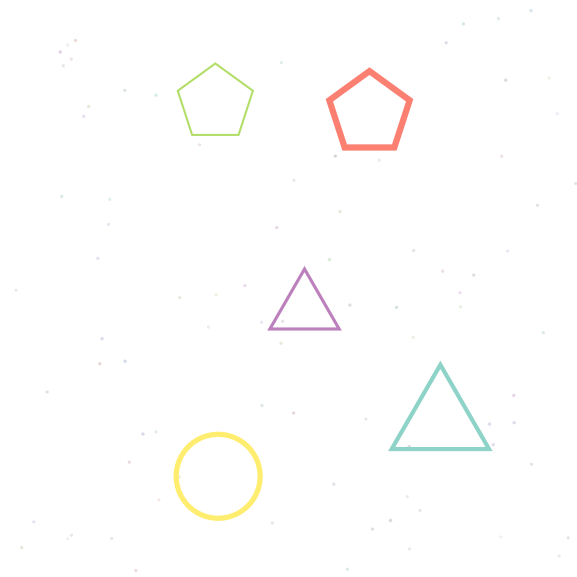[{"shape": "triangle", "thickness": 2, "radius": 0.49, "center": [0.763, 0.27]}, {"shape": "pentagon", "thickness": 3, "radius": 0.37, "center": [0.64, 0.803]}, {"shape": "pentagon", "thickness": 1, "radius": 0.34, "center": [0.373, 0.821]}, {"shape": "triangle", "thickness": 1.5, "radius": 0.35, "center": [0.527, 0.464]}, {"shape": "circle", "thickness": 2.5, "radius": 0.36, "center": [0.378, 0.174]}]